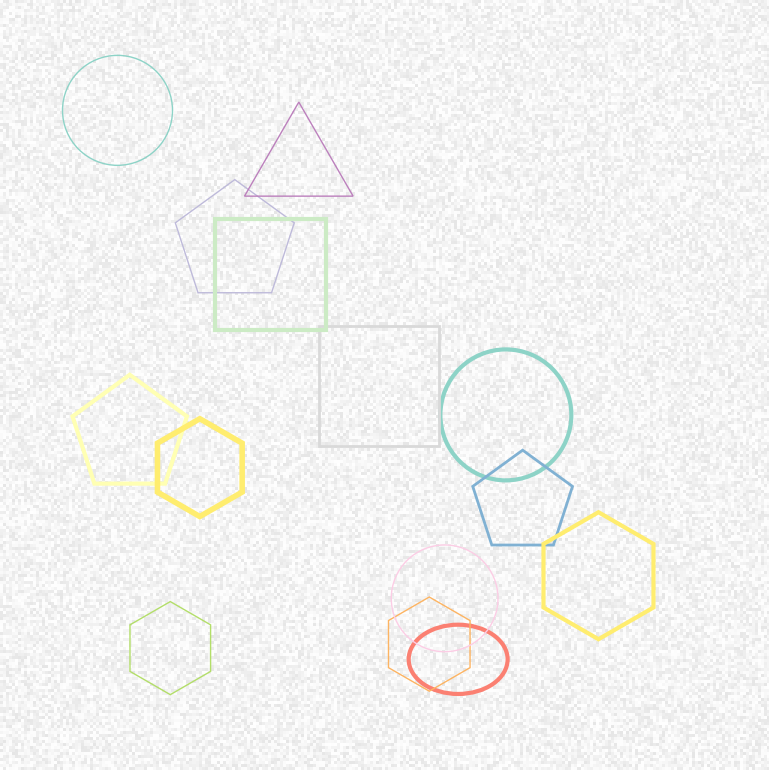[{"shape": "circle", "thickness": 0.5, "radius": 0.36, "center": [0.153, 0.857]}, {"shape": "circle", "thickness": 1.5, "radius": 0.43, "center": [0.657, 0.461]}, {"shape": "pentagon", "thickness": 1.5, "radius": 0.39, "center": [0.168, 0.435]}, {"shape": "pentagon", "thickness": 0.5, "radius": 0.41, "center": [0.305, 0.686]}, {"shape": "oval", "thickness": 1.5, "radius": 0.32, "center": [0.595, 0.144]}, {"shape": "pentagon", "thickness": 1, "radius": 0.34, "center": [0.679, 0.347]}, {"shape": "hexagon", "thickness": 0.5, "radius": 0.31, "center": [0.557, 0.164]}, {"shape": "hexagon", "thickness": 0.5, "radius": 0.3, "center": [0.221, 0.158]}, {"shape": "circle", "thickness": 0.5, "radius": 0.35, "center": [0.577, 0.223]}, {"shape": "square", "thickness": 1, "radius": 0.39, "center": [0.492, 0.498]}, {"shape": "triangle", "thickness": 0.5, "radius": 0.41, "center": [0.388, 0.786]}, {"shape": "square", "thickness": 1.5, "radius": 0.36, "center": [0.352, 0.644]}, {"shape": "hexagon", "thickness": 2, "radius": 0.32, "center": [0.259, 0.393]}, {"shape": "hexagon", "thickness": 1.5, "radius": 0.41, "center": [0.777, 0.252]}]